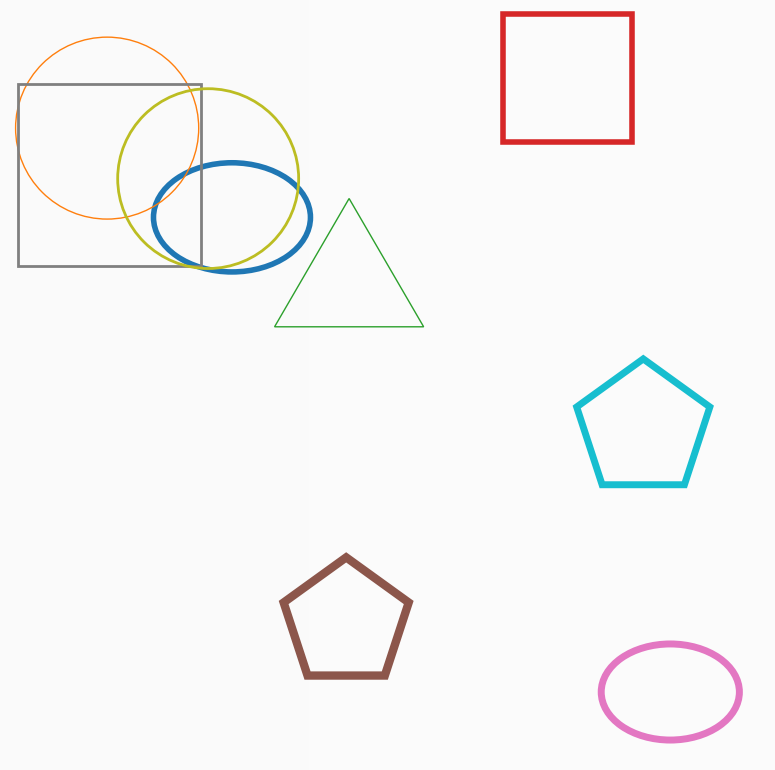[{"shape": "oval", "thickness": 2, "radius": 0.51, "center": [0.299, 0.718]}, {"shape": "circle", "thickness": 0.5, "radius": 0.59, "center": [0.138, 0.834]}, {"shape": "triangle", "thickness": 0.5, "radius": 0.56, "center": [0.45, 0.631]}, {"shape": "square", "thickness": 2, "radius": 0.42, "center": [0.732, 0.898]}, {"shape": "pentagon", "thickness": 3, "radius": 0.42, "center": [0.447, 0.191]}, {"shape": "oval", "thickness": 2.5, "radius": 0.45, "center": [0.865, 0.101]}, {"shape": "square", "thickness": 1, "radius": 0.59, "center": [0.142, 0.773]}, {"shape": "circle", "thickness": 1, "radius": 0.58, "center": [0.269, 0.768]}, {"shape": "pentagon", "thickness": 2.5, "radius": 0.45, "center": [0.83, 0.444]}]